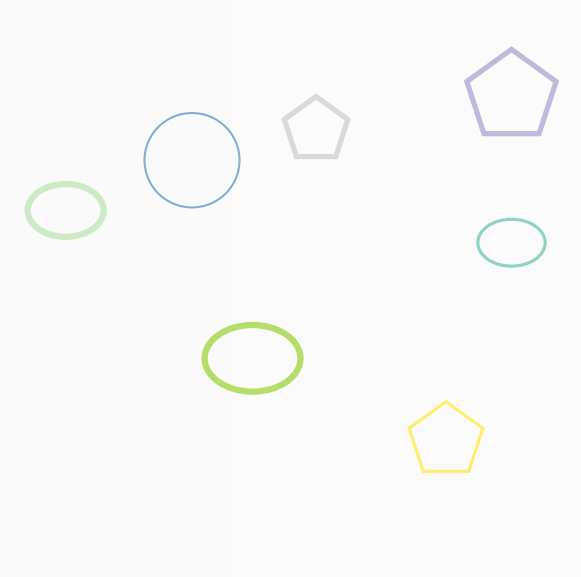[{"shape": "oval", "thickness": 1.5, "radius": 0.29, "center": [0.88, 0.579]}, {"shape": "pentagon", "thickness": 2.5, "radius": 0.4, "center": [0.88, 0.833]}, {"shape": "circle", "thickness": 1, "radius": 0.41, "center": [0.33, 0.722]}, {"shape": "oval", "thickness": 3, "radius": 0.41, "center": [0.434, 0.379]}, {"shape": "pentagon", "thickness": 2.5, "radius": 0.29, "center": [0.544, 0.774]}, {"shape": "oval", "thickness": 3, "radius": 0.33, "center": [0.113, 0.635]}, {"shape": "pentagon", "thickness": 1.5, "radius": 0.33, "center": [0.767, 0.237]}]